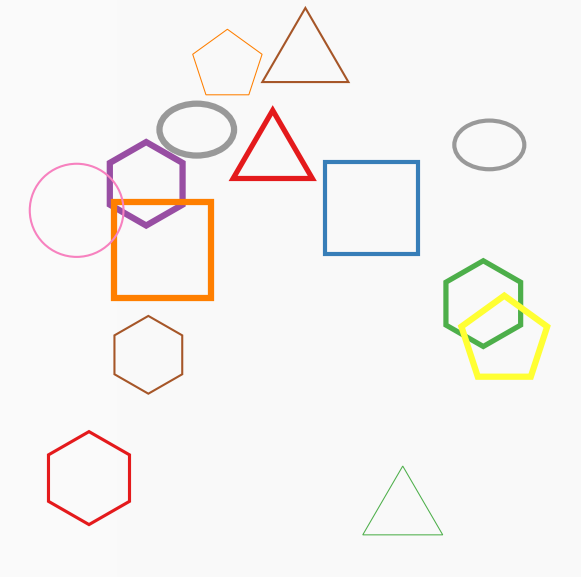[{"shape": "hexagon", "thickness": 1.5, "radius": 0.4, "center": [0.153, 0.171]}, {"shape": "triangle", "thickness": 2.5, "radius": 0.39, "center": [0.469, 0.729]}, {"shape": "square", "thickness": 2, "radius": 0.4, "center": [0.639, 0.639]}, {"shape": "hexagon", "thickness": 2.5, "radius": 0.37, "center": [0.831, 0.473]}, {"shape": "triangle", "thickness": 0.5, "radius": 0.4, "center": [0.693, 0.113]}, {"shape": "hexagon", "thickness": 3, "radius": 0.36, "center": [0.252, 0.681]}, {"shape": "square", "thickness": 3, "radius": 0.42, "center": [0.279, 0.566]}, {"shape": "pentagon", "thickness": 0.5, "radius": 0.31, "center": [0.391, 0.886]}, {"shape": "pentagon", "thickness": 3, "radius": 0.39, "center": [0.868, 0.41]}, {"shape": "triangle", "thickness": 1, "radius": 0.43, "center": [0.525, 0.9]}, {"shape": "hexagon", "thickness": 1, "radius": 0.34, "center": [0.255, 0.385]}, {"shape": "circle", "thickness": 1, "radius": 0.4, "center": [0.132, 0.635]}, {"shape": "oval", "thickness": 2, "radius": 0.3, "center": [0.842, 0.748]}, {"shape": "oval", "thickness": 3, "radius": 0.32, "center": [0.339, 0.775]}]